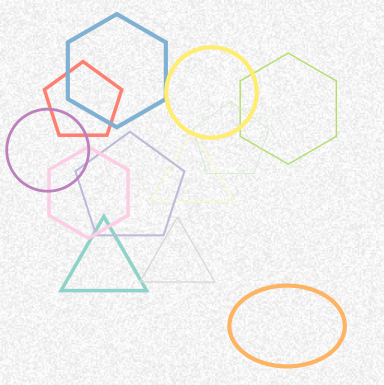[{"shape": "triangle", "thickness": 2.5, "radius": 0.64, "center": [0.27, 0.309]}, {"shape": "triangle", "thickness": 0.5, "radius": 0.62, "center": [0.5, 0.539]}, {"shape": "pentagon", "thickness": 1.5, "radius": 0.74, "center": [0.337, 0.509]}, {"shape": "pentagon", "thickness": 2.5, "radius": 0.53, "center": [0.216, 0.734]}, {"shape": "hexagon", "thickness": 3, "radius": 0.74, "center": [0.303, 0.816]}, {"shape": "oval", "thickness": 3, "radius": 0.75, "center": [0.746, 0.153]}, {"shape": "hexagon", "thickness": 1, "radius": 0.72, "center": [0.749, 0.718]}, {"shape": "hexagon", "thickness": 2.5, "radius": 0.59, "center": [0.23, 0.5]}, {"shape": "triangle", "thickness": 1, "radius": 0.56, "center": [0.461, 0.324]}, {"shape": "circle", "thickness": 2, "radius": 0.53, "center": [0.124, 0.61]}, {"shape": "pentagon", "thickness": 0.5, "radius": 0.52, "center": [0.599, 0.633]}, {"shape": "circle", "thickness": 3, "radius": 0.59, "center": [0.549, 0.76]}]